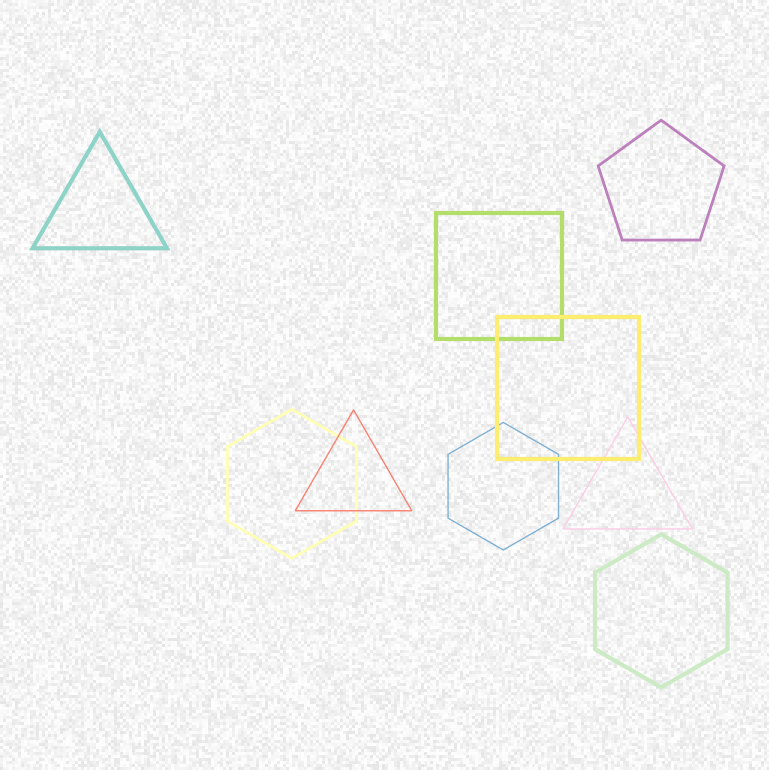[{"shape": "triangle", "thickness": 1.5, "radius": 0.5, "center": [0.13, 0.728]}, {"shape": "hexagon", "thickness": 1, "radius": 0.48, "center": [0.379, 0.372]}, {"shape": "triangle", "thickness": 0.5, "radius": 0.44, "center": [0.459, 0.38]}, {"shape": "hexagon", "thickness": 0.5, "radius": 0.41, "center": [0.654, 0.369]}, {"shape": "square", "thickness": 1.5, "radius": 0.41, "center": [0.648, 0.641]}, {"shape": "triangle", "thickness": 0.5, "radius": 0.48, "center": [0.815, 0.362]}, {"shape": "pentagon", "thickness": 1, "radius": 0.43, "center": [0.859, 0.758]}, {"shape": "hexagon", "thickness": 1.5, "radius": 0.5, "center": [0.859, 0.207]}, {"shape": "square", "thickness": 1.5, "radius": 0.46, "center": [0.737, 0.497]}]